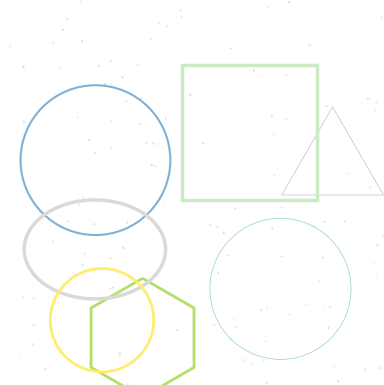[{"shape": "circle", "thickness": 0.5, "radius": 0.92, "center": [0.729, 0.25]}, {"shape": "triangle", "thickness": 0.5, "radius": 0.76, "center": [0.864, 0.57]}, {"shape": "circle", "thickness": 1.5, "radius": 0.97, "center": [0.248, 0.584]}, {"shape": "hexagon", "thickness": 2, "radius": 0.77, "center": [0.37, 0.123]}, {"shape": "oval", "thickness": 2.5, "radius": 0.92, "center": [0.246, 0.352]}, {"shape": "square", "thickness": 2.5, "radius": 0.88, "center": [0.648, 0.655]}, {"shape": "circle", "thickness": 2, "radius": 0.67, "center": [0.265, 0.168]}]